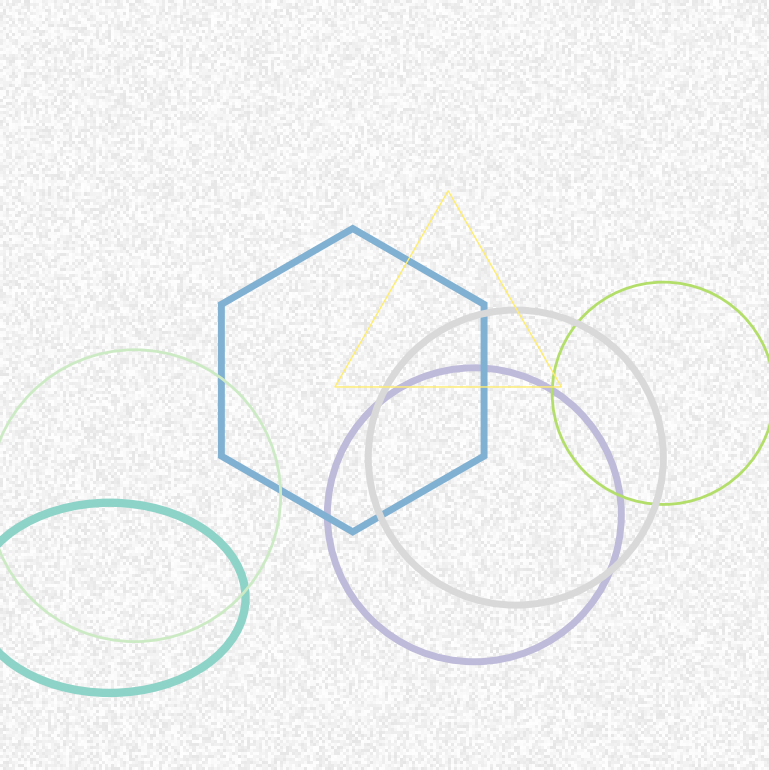[{"shape": "oval", "thickness": 3, "radius": 0.88, "center": [0.142, 0.224]}, {"shape": "circle", "thickness": 2.5, "radius": 0.95, "center": [0.616, 0.331]}, {"shape": "hexagon", "thickness": 2.5, "radius": 0.98, "center": [0.458, 0.506]}, {"shape": "circle", "thickness": 1, "radius": 0.72, "center": [0.861, 0.489]}, {"shape": "circle", "thickness": 2.5, "radius": 0.96, "center": [0.67, 0.406]}, {"shape": "circle", "thickness": 1, "radius": 0.95, "center": [0.175, 0.356]}, {"shape": "triangle", "thickness": 0.5, "radius": 0.85, "center": [0.582, 0.582]}]